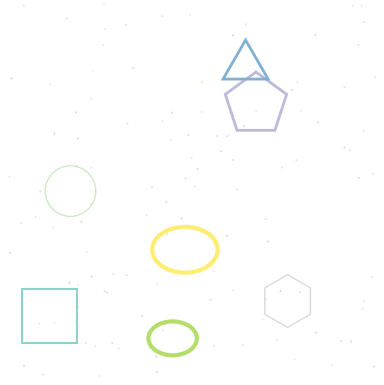[{"shape": "square", "thickness": 1.5, "radius": 0.35, "center": [0.128, 0.179]}, {"shape": "pentagon", "thickness": 2, "radius": 0.42, "center": [0.665, 0.729]}, {"shape": "triangle", "thickness": 2, "radius": 0.34, "center": [0.638, 0.828]}, {"shape": "oval", "thickness": 3, "radius": 0.31, "center": [0.448, 0.121]}, {"shape": "hexagon", "thickness": 1, "radius": 0.34, "center": [0.747, 0.218]}, {"shape": "circle", "thickness": 1, "radius": 0.33, "center": [0.183, 0.504]}, {"shape": "oval", "thickness": 3, "radius": 0.43, "center": [0.48, 0.351]}]